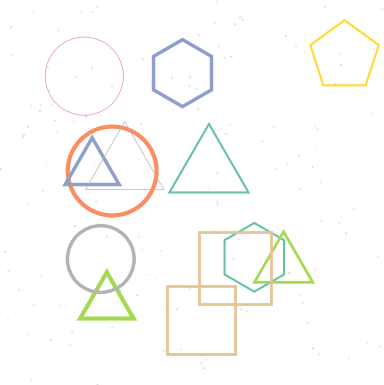[{"shape": "triangle", "thickness": 1.5, "radius": 0.59, "center": [0.543, 0.559]}, {"shape": "hexagon", "thickness": 1.5, "radius": 0.45, "center": [0.661, 0.332]}, {"shape": "circle", "thickness": 3, "radius": 0.58, "center": [0.291, 0.556]}, {"shape": "hexagon", "thickness": 2.5, "radius": 0.43, "center": [0.474, 0.81]}, {"shape": "triangle", "thickness": 2.5, "radius": 0.4, "center": [0.239, 0.561]}, {"shape": "circle", "thickness": 0.5, "radius": 0.51, "center": [0.219, 0.802]}, {"shape": "triangle", "thickness": 2, "radius": 0.44, "center": [0.737, 0.311]}, {"shape": "triangle", "thickness": 3, "radius": 0.4, "center": [0.278, 0.213]}, {"shape": "pentagon", "thickness": 1.5, "radius": 0.47, "center": [0.895, 0.854]}, {"shape": "square", "thickness": 2, "radius": 0.44, "center": [0.521, 0.169]}, {"shape": "square", "thickness": 2, "radius": 0.47, "center": [0.611, 0.305]}, {"shape": "circle", "thickness": 2.5, "radius": 0.43, "center": [0.262, 0.327]}, {"shape": "triangle", "thickness": 0.5, "radius": 0.59, "center": [0.324, 0.567]}]